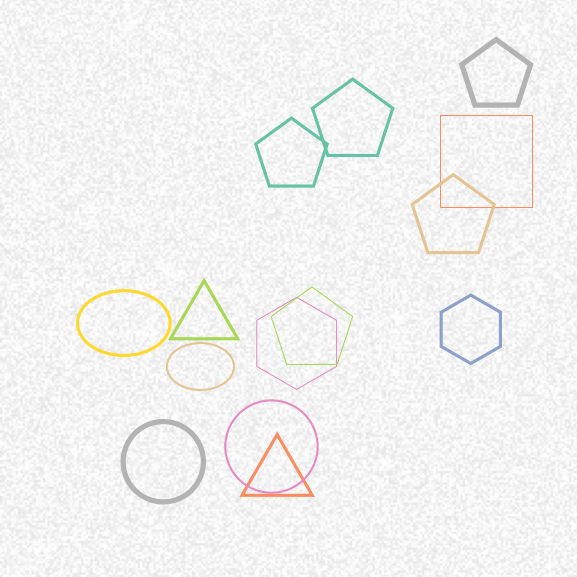[{"shape": "pentagon", "thickness": 1.5, "radius": 0.33, "center": [0.505, 0.73]}, {"shape": "pentagon", "thickness": 1.5, "radius": 0.37, "center": [0.611, 0.789]}, {"shape": "triangle", "thickness": 1.5, "radius": 0.35, "center": [0.48, 0.177]}, {"shape": "square", "thickness": 0.5, "radius": 0.4, "center": [0.841, 0.72]}, {"shape": "hexagon", "thickness": 1.5, "radius": 0.3, "center": [0.815, 0.429]}, {"shape": "hexagon", "thickness": 0.5, "radius": 0.4, "center": [0.514, 0.405]}, {"shape": "circle", "thickness": 1, "radius": 0.4, "center": [0.47, 0.226]}, {"shape": "triangle", "thickness": 1.5, "radius": 0.34, "center": [0.353, 0.446]}, {"shape": "pentagon", "thickness": 0.5, "radius": 0.37, "center": [0.54, 0.428]}, {"shape": "oval", "thickness": 1.5, "radius": 0.4, "center": [0.214, 0.44]}, {"shape": "oval", "thickness": 1, "radius": 0.29, "center": [0.347, 0.364]}, {"shape": "pentagon", "thickness": 1.5, "radius": 0.37, "center": [0.785, 0.622]}, {"shape": "pentagon", "thickness": 2.5, "radius": 0.31, "center": [0.859, 0.868]}, {"shape": "circle", "thickness": 2.5, "radius": 0.35, "center": [0.283, 0.2]}]